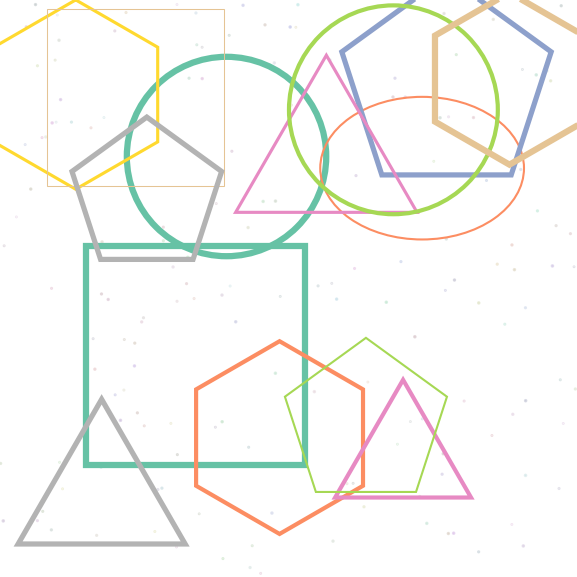[{"shape": "square", "thickness": 3, "radius": 0.95, "center": [0.338, 0.384]}, {"shape": "circle", "thickness": 3, "radius": 0.86, "center": [0.392, 0.728]}, {"shape": "oval", "thickness": 1, "radius": 0.88, "center": [0.731, 0.708]}, {"shape": "hexagon", "thickness": 2, "radius": 0.83, "center": [0.484, 0.241]}, {"shape": "pentagon", "thickness": 2.5, "radius": 0.95, "center": [0.773, 0.85]}, {"shape": "triangle", "thickness": 2, "radius": 0.68, "center": [0.698, 0.206]}, {"shape": "triangle", "thickness": 1.5, "radius": 0.91, "center": [0.565, 0.722]}, {"shape": "circle", "thickness": 2, "radius": 0.9, "center": [0.681, 0.809]}, {"shape": "pentagon", "thickness": 1, "radius": 0.74, "center": [0.634, 0.267]}, {"shape": "hexagon", "thickness": 1.5, "radius": 0.82, "center": [0.131, 0.835]}, {"shape": "square", "thickness": 0.5, "radius": 0.77, "center": [0.234, 0.83]}, {"shape": "hexagon", "thickness": 3, "radius": 0.74, "center": [0.882, 0.863]}, {"shape": "pentagon", "thickness": 2.5, "radius": 0.68, "center": [0.254, 0.66]}, {"shape": "triangle", "thickness": 2.5, "radius": 0.84, "center": [0.176, 0.141]}]